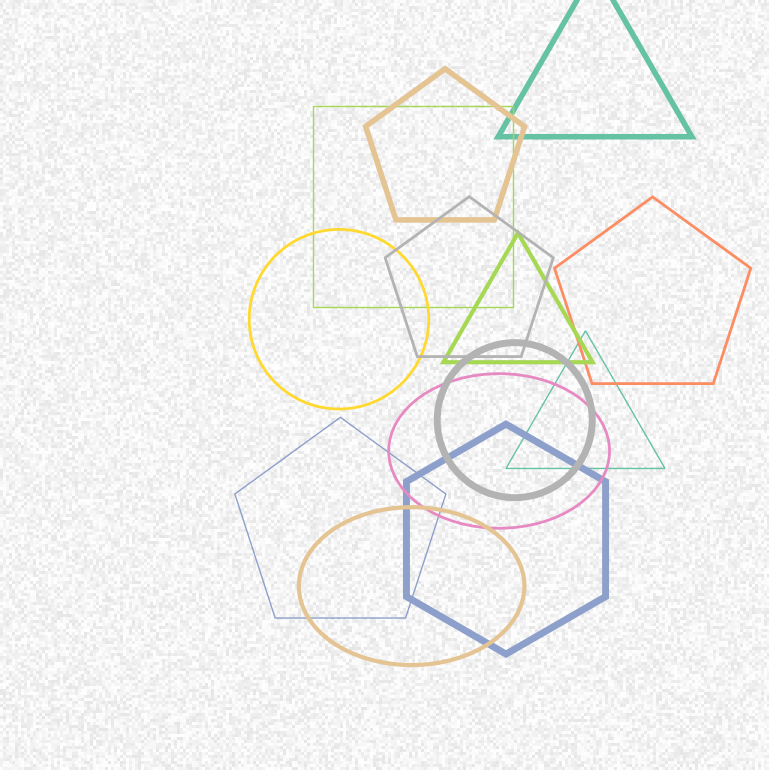[{"shape": "triangle", "thickness": 0.5, "radius": 0.6, "center": [0.76, 0.451]}, {"shape": "triangle", "thickness": 2, "radius": 0.73, "center": [0.773, 0.895]}, {"shape": "pentagon", "thickness": 1, "radius": 0.67, "center": [0.848, 0.61]}, {"shape": "pentagon", "thickness": 0.5, "radius": 0.72, "center": [0.442, 0.314]}, {"shape": "hexagon", "thickness": 2.5, "radius": 0.75, "center": [0.657, 0.3]}, {"shape": "oval", "thickness": 1, "radius": 0.72, "center": [0.648, 0.414]}, {"shape": "square", "thickness": 0.5, "radius": 0.65, "center": [0.536, 0.732]}, {"shape": "triangle", "thickness": 1.5, "radius": 0.56, "center": [0.673, 0.586]}, {"shape": "circle", "thickness": 1, "radius": 0.58, "center": [0.44, 0.585]}, {"shape": "oval", "thickness": 1.5, "radius": 0.73, "center": [0.535, 0.239]}, {"shape": "pentagon", "thickness": 2, "radius": 0.54, "center": [0.578, 0.802]}, {"shape": "pentagon", "thickness": 1, "radius": 0.57, "center": [0.609, 0.63]}, {"shape": "circle", "thickness": 2.5, "radius": 0.5, "center": [0.668, 0.454]}]